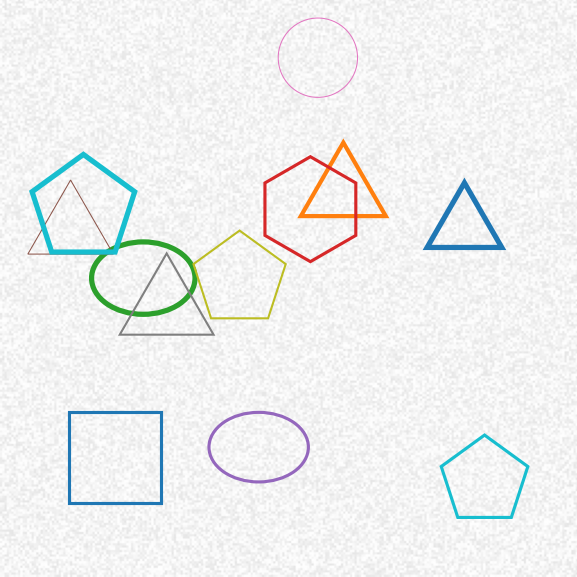[{"shape": "square", "thickness": 1.5, "radius": 0.4, "center": [0.199, 0.207]}, {"shape": "triangle", "thickness": 2.5, "radius": 0.37, "center": [0.804, 0.608]}, {"shape": "triangle", "thickness": 2, "radius": 0.42, "center": [0.595, 0.667]}, {"shape": "oval", "thickness": 2.5, "radius": 0.45, "center": [0.248, 0.518]}, {"shape": "hexagon", "thickness": 1.5, "radius": 0.45, "center": [0.537, 0.637]}, {"shape": "oval", "thickness": 1.5, "radius": 0.43, "center": [0.448, 0.225]}, {"shape": "triangle", "thickness": 0.5, "radius": 0.43, "center": [0.122, 0.602]}, {"shape": "circle", "thickness": 0.5, "radius": 0.34, "center": [0.55, 0.899]}, {"shape": "triangle", "thickness": 1, "radius": 0.47, "center": [0.289, 0.466]}, {"shape": "pentagon", "thickness": 1, "radius": 0.42, "center": [0.415, 0.516]}, {"shape": "pentagon", "thickness": 1.5, "radius": 0.39, "center": [0.839, 0.167]}, {"shape": "pentagon", "thickness": 2.5, "radius": 0.47, "center": [0.144, 0.638]}]